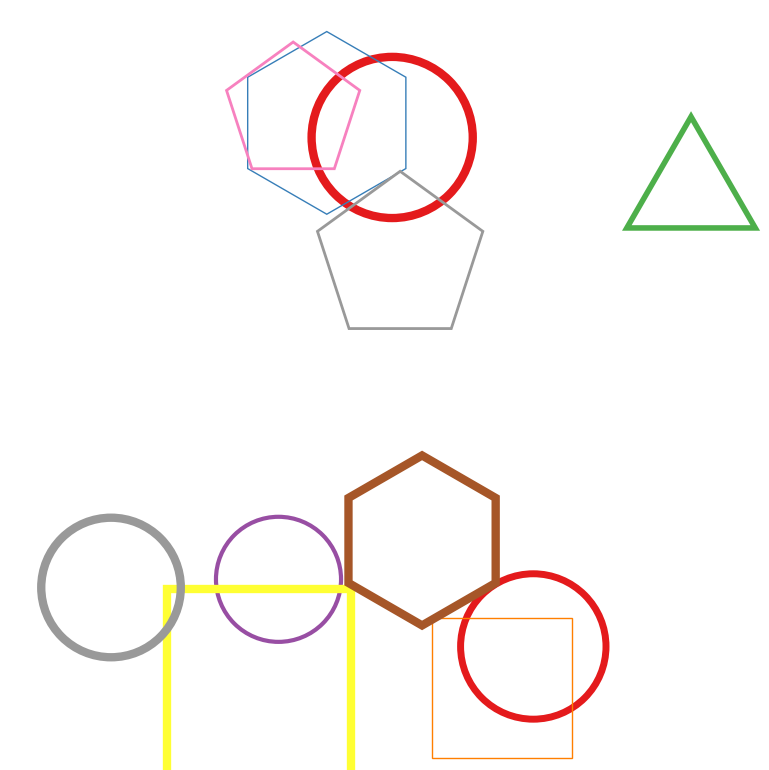[{"shape": "circle", "thickness": 2.5, "radius": 0.47, "center": [0.693, 0.16]}, {"shape": "circle", "thickness": 3, "radius": 0.52, "center": [0.509, 0.821]}, {"shape": "hexagon", "thickness": 0.5, "radius": 0.59, "center": [0.424, 0.84]}, {"shape": "triangle", "thickness": 2, "radius": 0.48, "center": [0.897, 0.752]}, {"shape": "circle", "thickness": 1.5, "radius": 0.41, "center": [0.362, 0.248]}, {"shape": "square", "thickness": 0.5, "radius": 0.45, "center": [0.652, 0.106]}, {"shape": "square", "thickness": 3, "radius": 0.6, "center": [0.336, 0.116]}, {"shape": "hexagon", "thickness": 3, "radius": 0.55, "center": [0.548, 0.298]}, {"shape": "pentagon", "thickness": 1, "radius": 0.45, "center": [0.381, 0.854]}, {"shape": "circle", "thickness": 3, "radius": 0.45, "center": [0.144, 0.237]}, {"shape": "pentagon", "thickness": 1, "radius": 0.56, "center": [0.52, 0.665]}]